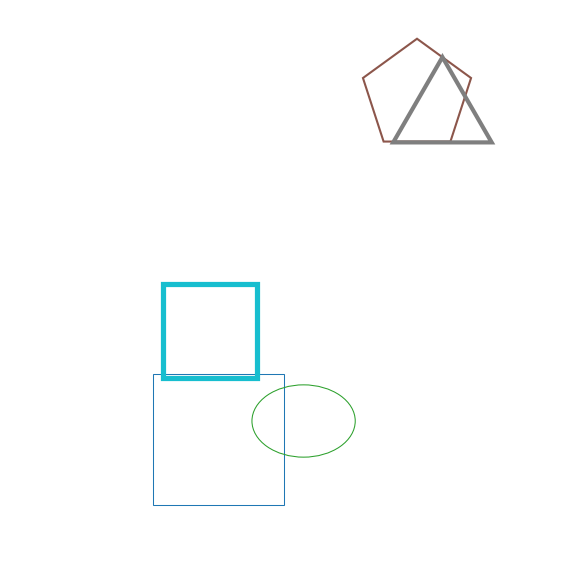[{"shape": "square", "thickness": 0.5, "radius": 0.57, "center": [0.378, 0.237]}, {"shape": "oval", "thickness": 0.5, "radius": 0.45, "center": [0.526, 0.27]}, {"shape": "pentagon", "thickness": 1, "radius": 0.49, "center": [0.722, 0.834]}, {"shape": "triangle", "thickness": 2, "radius": 0.49, "center": [0.766, 0.802]}, {"shape": "square", "thickness": 2.5, "radius": 0.41, "center": [0.364, 0.426]}]